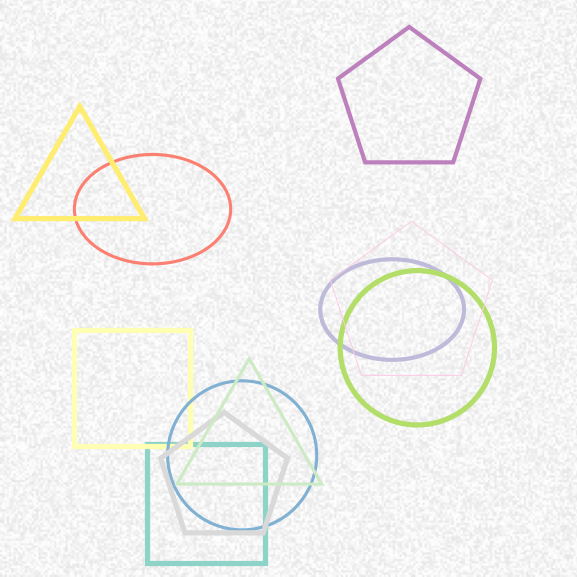[{"shape": "square", "thickness": 2.5, "radius": 0.51, "center": [0.357, 0.128]}, {"shape": "square", "thickness": 2.5, "radius": 0.5, "center": [0.229, 0.327]}, {"shape": "oval", "thickness": 2, "radius": 0.62, "center": [0.679, 0.463]}, {"shape": "oval", "thickness": 1.5, "radius": 0.68, "center": [0.264, 0.637]}, {"shape": "circle", "thickness": 1.5, "radius": 0.65, "center": [0.419, 0.211]}, {"shape": "circle", "thickness": 2.5, "radius": 0.67, "center": [0.723, 0.397]}, {"shape": "pentagon", "thickness": 0.5, "radius": 0.74, "center": [0.712, 0.468]}, {"shape": "pentagon", "thickness": 2.5, "radius": 0.58, "center": [0.388, 0.17]}, {"shape": "pentagon", "thickness": 2, "radius": 0.65, "center": [0.709, 0.823]}, {"shape": "triangle", "thickness": 1.5, "radius": 0.72, "center": [0.432, 0.233]}, {"shape": "triangle", "thickness": 2.5, "radius": 0.65, "center": [0.138, 0.685]}]